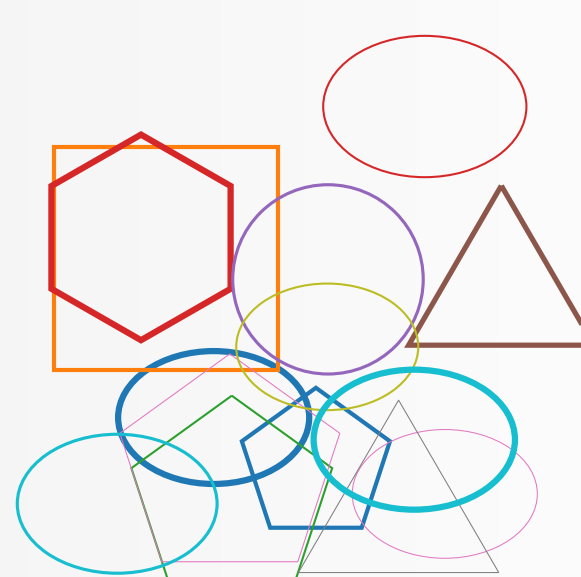[{"shape": "oval", "thickness": 3, "radius": 0.82, "center": [0.368, 0.276]}, {"shape": "pentagon", "thickness": 2, "radius": 0.67, "center": [0.544, 0.194]}, {"shape": "square", "thickness": 2, "radius": 0.96, "center": [0.286, 0.551]}, {"shape": "pentagon", "thickness": 1, "radius": 0.91, "center": [0.399, 0.132]}, {"shape": "oval", "thickness": 1, "radius": 0.87, "center": [0.731, 0.815]}, {"shape": "hexagon", "thickness": 3, "radius": 0.89, "center": [0.243, 0.588]}, {"shape": "circle", "thickness": 1.5, "radius": 0.82, "center": [0.564, 0.515]}, {"shape": "triangle", "thickness": 2.5, "radius": 0.92, "center": [0.862, 0.493]}, {"shape": "oval", "thickness": 0.5, "radius": 0.8, "center": [0.765, 0.144]}, {"shape": "pentagon", "thickness": 0.5, "radius": 0.99, "center": [0.395, 0.187]}, {"shape": "triangle", "thickness": 0.5, "radius": 1.0, "center": [0.686, 0.107]}, {"shape": "oval", "thickness": 1, "radius": 0.78, "center": [0.563, 0.399]}, {"shape": "oval", "thickness": 3, "radius": 0.87, "center": [0.713, 0.238]}, {"shape": "oval", "thickness": 1.5, "radius": 0.86, "center": [0.202, 0.127]}]